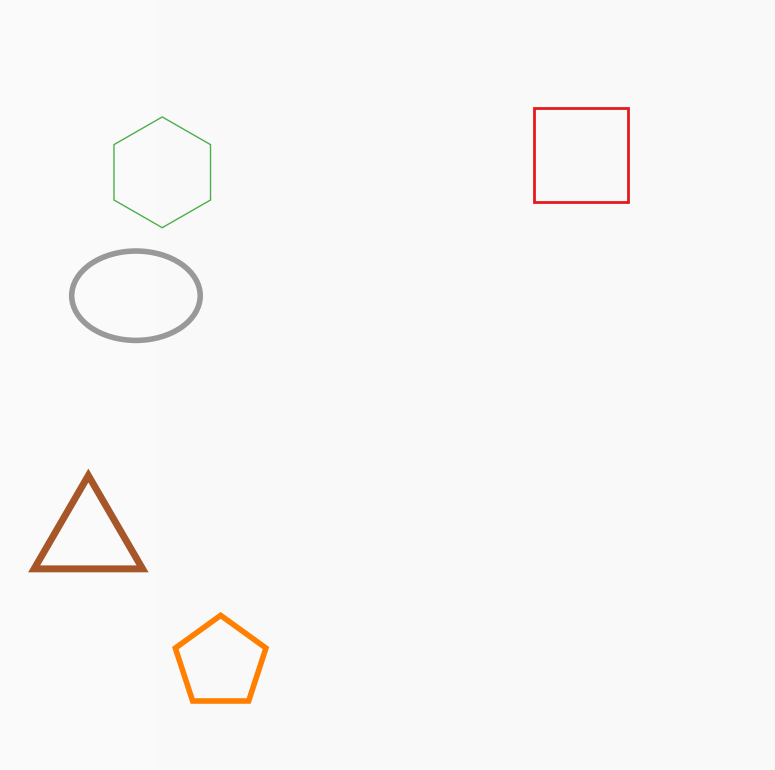[{"shape": "square", "thickness": 1, "radius": 0.3, "center": [0.75, 0.799]}, {"shape": "hexagon", "thickness": 0.5, "radius": 0.36, "center": [0.209, 0.776]}, {"shape": "pentagon", "thickness": 2, "radius": 0.31, "center": [0.285, 0.139]}, {"shape": "triangle", "thickness": 2.5, "radius": 0.4, "center": [0.114, 0.302]}, {"shape": "oval", "thickness": 2, "radius": 0.41, "center": [0.175, 0.616]}]